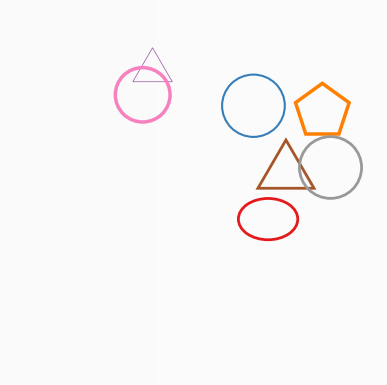[{"shape": "oval", "thickness": 2, "radius": 0.38, "center": [0.692, 0.431]}, {"shape": "circle", "thickness": 1.5, "radius": 0.4, "center": [0.654, 0.725]}, {"shape": "triangle", "thickness": 0.5, "radius": 0.29, "center": [0.394, 0.817]}, {"shape": "pentagon", "thickness": 2.5, "radius": 0.36, "center": [0.832, 0.711]}, {"shape": "triangle", "thickness": 2, "radius": 0.42, "center": [0.738, 0.553]}, {"shape": "circle", "thickness": 2.5, "radius": 0.35, "center": [0.368, 0.754]}, {"shape": "circle", "thickness": 2, "radius": 0.4, "center": [0.853, 0.565]}]